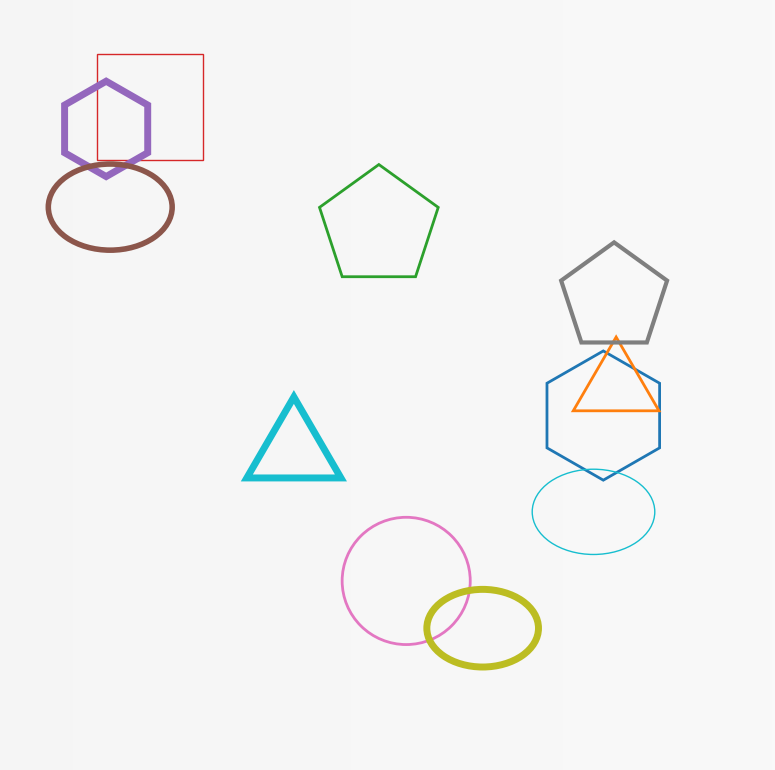[{"shape": "hexagon", "thickness": 1, "radius": 0.42, "center": [0.778, 0.46]}, {"shape": "triangle", "thickness": 1, "radius": 0.32, "center": [0.795, 0.498]}, {"shape": "pentagon", "thickness": 1, "radius": 0.4, "center": [0.489, 0.706]}, {"shape": "square", "thickness": 0.5, "radius": 0.34, "center": [0.194, 0.861]}, {"shape": "hexagon", "thickness": 2.5, "radius": 0.31, "center": [0.137, 0.833]}, {"shape": "oval", "thickness": 2, "radius": 0.4, "center": [0.142, 0.731]}, {"shape": "circle", "thickness": 1, "radius": 0.41, "center": [0.524, 0.246]}, {"shape": "pentagon", "thickness": 1.5, "radius": 0.36, "center": [0.792, 0.613]}, {"shape": "oval", "thickness": 2.5, "radius": 0.36, "center": [0.623, 0.184]}, {"shape": "oval", "thickness": 0.5, "radius": 0.4, "center": [0.766, 0.335]}, {"shape": "triangle", "thickness": 2.5, "radius": 0.35, "center": [0.379, 0.414]}]